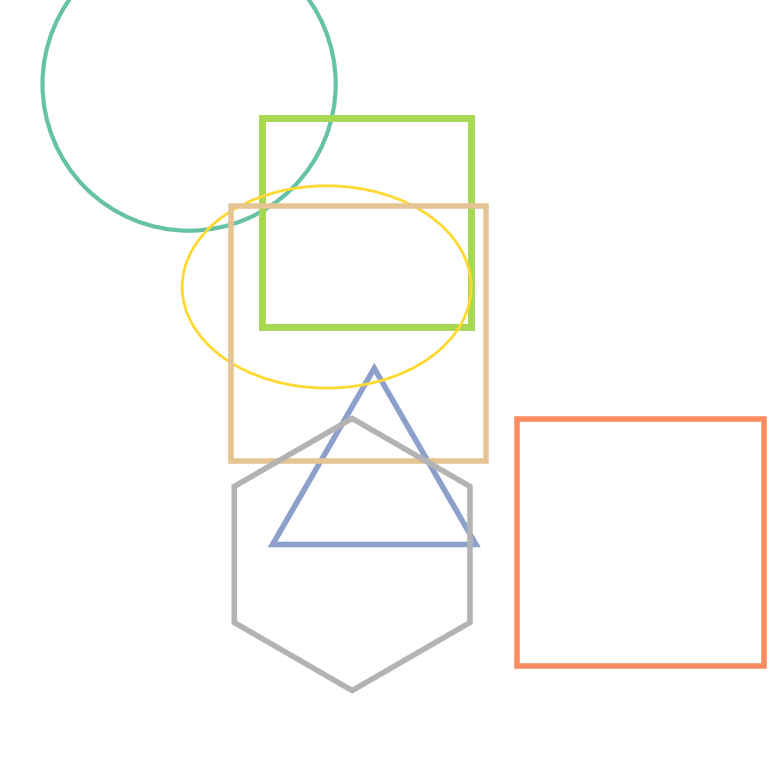[{"shape": "circle", "thickness": 1.5, "radius": 0.95, "center": [0.246, 0.891]}, {"shape": "square", "thickness": 2, "radius": 0.8, "center": [0.832, 0.295]}, {"shape": "triangle", "thickness": 2, "radius": 0.76, "center": [0.486, 0.369]}, {"shape": "square", "thickness": 2.5, "radius": 0.68, "center": [0.475, 0.711]}, {"shape": "oval", "thickness": 1, "radius": 0.94, "center": [0.424, 0.627]}, {"shape": "square", "thickness": 2, "radius": 0.83, "center": [0.466, 0.567]}, {"shape": "hexagon", "thickness": 2, "radius": 0.88, "center": [0.457, 0.28]}]